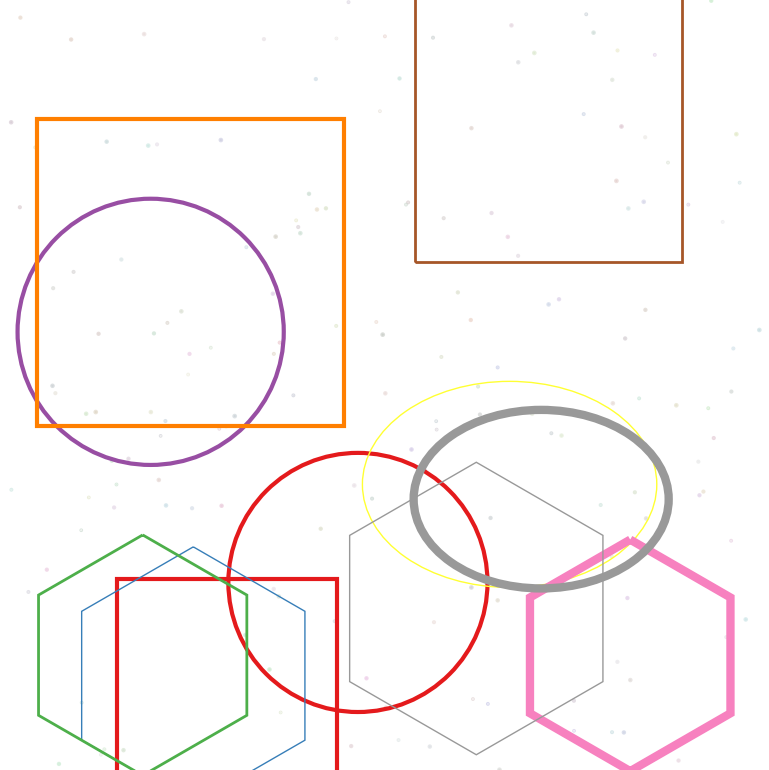[{"shape": "square", "thickness": 1.5, "radius": 0.71, "center": [0.295, 0.105]}, {"shape": "circle", "thickness": 1.5, "radius": 0.84, "center": [0.465, 0.244]}, {"shape": "hexagon", "thickness": 0.5, "radius": 0.84, "center": [0.251, 0.122]}, {"shape": "hexagon", "thickness": 1, "radius": 0.78, "center": [0.185, 0.149]}, {"shape": "circle", "thickness": 1.5, "radius": 0.86, "center": [0.196, 0.569]}, {"shape": "square", "thickness": 1.5, "radius": 1.0, "center": [0.247, 0.646]}, {"shape": "oval", "thickness": 0.5, "radius": 0.96, "center": [0.662, 0.371]}, {"shape": "square", "thickness": 1, "radius": 0.87, "center": [0.713, 0.834]}, {"shape": "hexagon", "thickness": 3, "radius": 0.75, "center": [0.818, 0.149]}, {"shape": "hexagon", "thickness": 0.5, "radius": 0.95, "center": [0.619, 0.21]}, {"shape": "oval", "thickness": 3, "radius": 0.83, "center": [0.703, 0.352]}]